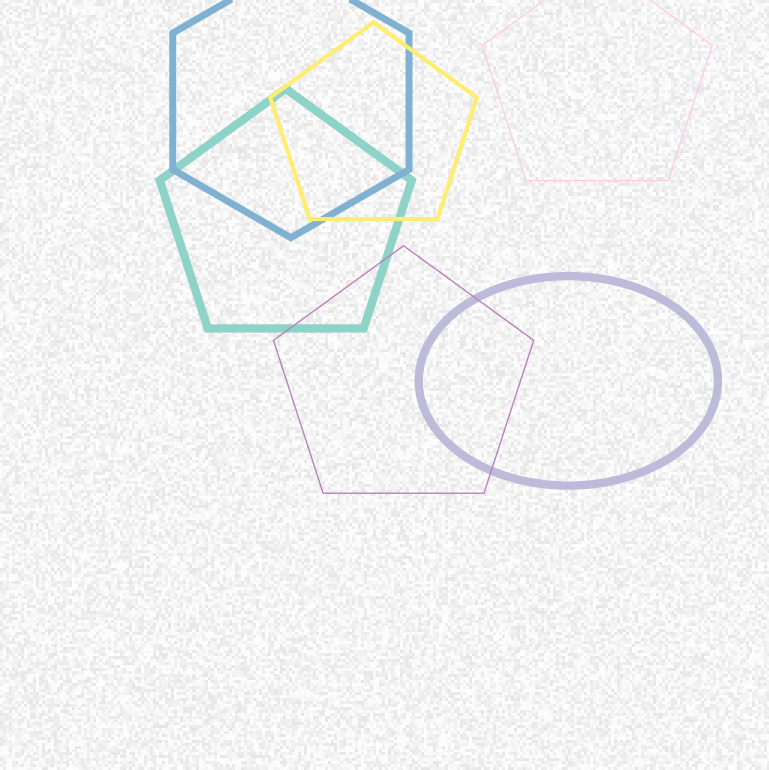[{"shape": "pentagon", "thickness": 3, "radius": 0.86, "center": [0.371, 0.713]}, {"shape": "oval", "thickness": 3, "radius": 0.97, "center": [0.738, 0.505]}, {"shape": "hexagon", "thickness": 2.5, "radius": 0.89, "center": [0.378, 0.868]}, {"shape": "pentagon", "thickness": 0.5, "radius": 0.79, "center": [0.775, 0.893]}, {"shape": "pentagon", "thickness": 0.5, "radius": 0.89, "center": [0.524, 0.503]}, {"shape": "pentagon", "thickness": 1.5, "radius": 0.71, "center": [0.485, 0.83]}]